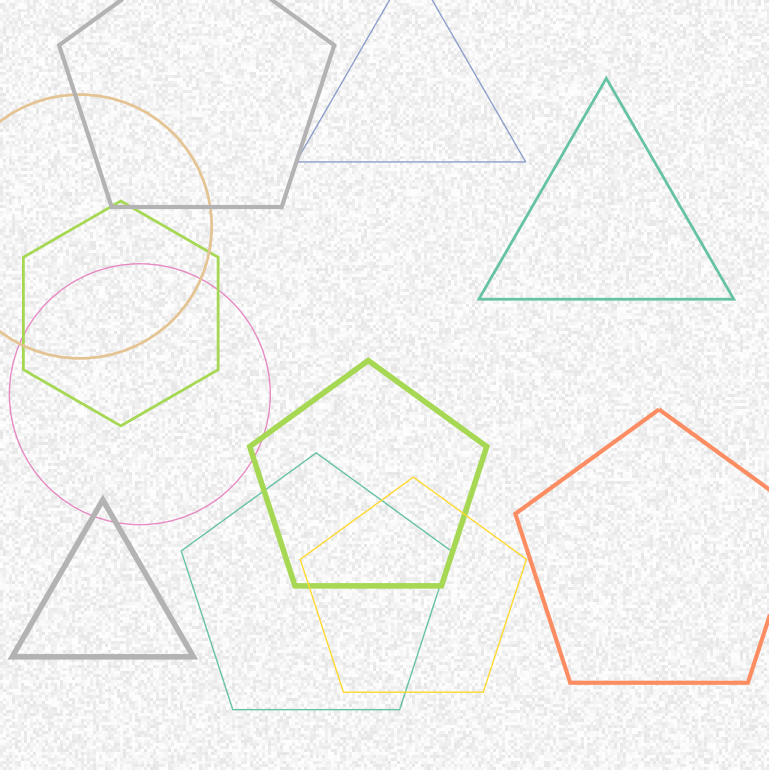[{"shape": "triangle", "thickness": 1, "radius": 0.96, "center": [0.787, 0.707]}, {"shape": "pentagon", "thickness": 0.5, "radius": 0.92, "center": [0.411, 0.228]}, {"shape": "pentagon", "thickness": 1.5, "radius": 0.98, "center": [0.856, 0.272]}, {"shape": "triangle", "thickness": 0.5, "radius": 0.86, "center": [0.534, 0.876]}, {"shape": "circle", "thickness": 0.5, "radius": 0.85, "center": [0.182, 0.488]}, {"shape": "hexagon", "thickness": 1, "radius": 0.73, "center": [0.157, 0.593]}, {"shape": "pentagon", "thickness": 2, "radius": 0.81, "center": [0.478, 0.37]}, {"shape": "pentagon", "thickness": 0.5, "radius": 0.77, "center": [0.537, 0.226]}, {"shape": "circle", "thickness": 1, "radius": 0.86, "center": [0.104, 0.706]}, {"shape": "triangle", "thickness": 2, "radius": 0.68, "center": [0.134, 0.215]}, {"shape": "pentagon", "thickness": 1.5, "radius": 0.94, "center": [0.255, 0.883]}]